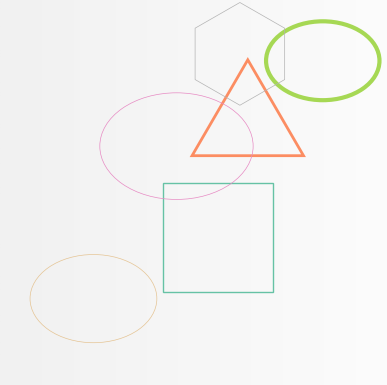[{"shape": "square", "thickness": 1, "radius": 0.71, "center": [0.563, 0.382]}, {"shape": "triangle", "thickness": 2, "radius": 0.83, "center": [0.639, 0.679]}, {"shape": "oval", "thickness": 0.5, "radius": 0.99, "center": [0.455, 0.62]}, {"shape": "oval", "thickness": 3, "radius": 0.73, "center": [0.833, 0.842]}, {"shape": "oval", "thickness": 0.5, "radius": 0.82, "center": [0.241, 0.224]}, {"shape": "hexagon", "thickness": 0.5, "radius": 0.67, "center": [0.619, 0.86]}]